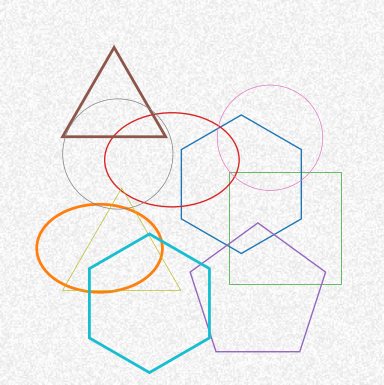[{"shape": "hexagon", "thickness": 1, "radius": 0.9, "center": [0.627, 0.522]}, {"shape": "oval", "thickness": 2, "radius": 0.82, "center": [0.259, 0.355]}, {"shape": "square", "thickness": 0.5, "radius": 0.73, "center": [0.741, 0.408]}, {"shape": "oval", "thickness": 1, "radius": 0.87, "center": [0.447, 0.585]}, {"shape": "pentagon", "thickness": 1, "radius": 0.92, "center": [0.67, 0.236]}, {"shape": "triangle", "thickness": 2, "radius": 0.77, "center": [0.296, 0.722]}, {"shape": "circle", "thickness": 0.5, "radius": 0.68, "center": [0.701, 0.642]}, {"shape": "circle", "thickness": 0.5, "radius": 0.72, "center": [0.306, 0.6]}, {"shape": "triangle", "thickness": 0.5, "radius": 0.89, "center": [0.316, 0.334]}, {"shape": "hexagon", "thickness": 2, "radius": 0.9, "center": [0.388, 0.212]}]